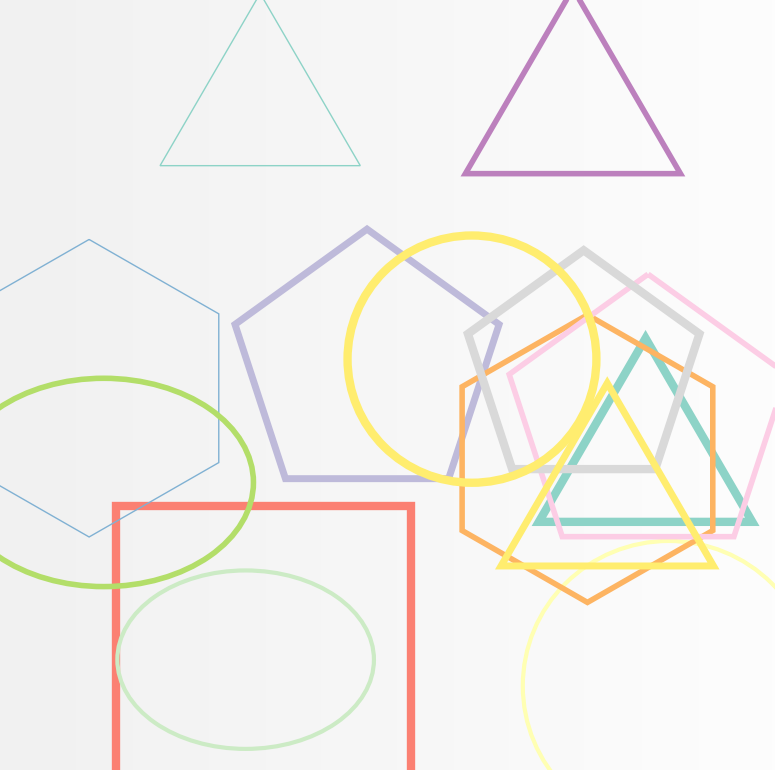[{"shape": "triangle", "thickness": 0.5, "radius": 0.75, "center": [0.336, 0.859]}, {"shape": "triangle", "thickness": 3, "radius": 0.79, "center": [0.833, 0.402]}, {"shape": "circle", "thickness": 1.5, "radius": 0.94, "center": [0.863, 0.109]}, {"shape": "pentagon", "thickness": 2.5, "radius": 0.9, "center": [0.474, 0.523]}, {"shape": "square", "thickness": 3, "radius": 0.95, "center": [0.34, 0.153]}, {"shape": "hexagon", "thickness": 0.5, "radius": 0.97, "center": [0.115, 0.496]}, {"shape": "hexagon", "thickness": 2, "radius": 0.93, "center": [0.758, 0.404]}, {"shape": "oval", "thickness": 2, "radius": 0.97, "center": [0.134, 0.373]}, {"shape": "pentagon", "thickness": 2, "radius": 0.94, "center": [0.836, 0.455]}, {"shape": "pentagon", "thickness": 3, "radius": 0.79, "center": [0.753, 0.518]}, {"shape": "triangle", "thickness": 2, "radius": 0.8, "center": [0.739, 0.855]}, {"shape": "oval", "thickness": 1.5, "radius": 0.83, "center": [0.317, 0.143]}, {"shape": "triangle", "thickness": 2.5, "radius": 0.79, "center": [0.784, 0.344]}, {"shape": "circle", "thickness": 3, "radius": 0.8, "center": [0.609, 0.534]}]